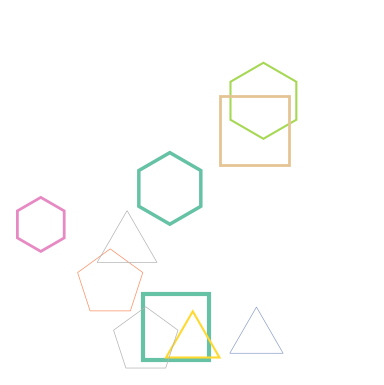[{"shape": "hexagon", "thickness": 2.5, "radius": 0.46, "center": [0.441, 0.511]}, {"shape": "square", "thickness": 3, "radius": 0.43, "center": [0.456, 0.151]}, {"shape": "pentagon", "thickness": 0.5, "radius": 0.45, "center": [0.286, 0.265]}, {"shape": "triangle", "thickness": 0.5, "radius": 0.4, "center": [0.666, 0.122]}, {"shape": "hexagon", "thickness": 2, "radius": 0.35, "center": [0.106, 0.417]}, {"shape": "hexagon", "thickness": 1.5, "radius": 0.49, "center": [0.684, 0.738]}, {"shape": "triangle", "thickness": 1.5, "radius": 0.4, "center": [0.501, 0.111]}, {"shape": "square", "thickness": 2, "radius": 0.45, "center": [0.66, 0.661]}, {"shape": "triangle", "thickness": 0.5, "radius": 0.45, "center": [0.33, 0.363]}, {"shape": "pentagon", "thickness": 0.5, "radius": 0.44, "center": [0.379, 0.115]}]